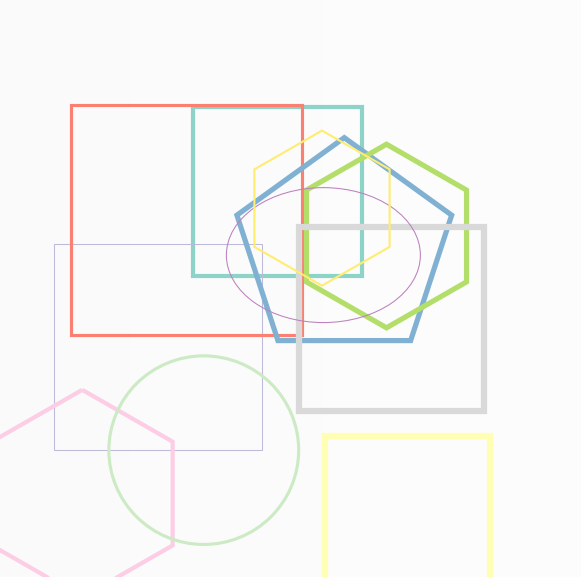[{"shape": "square", "thickness": 2, "radius": 0.73, "center": [0.477, 0.668]}, {"shape": "square", "thickness": 3, "radius": 0.71, "center": [0.7, 0.103]}, {"shape": "square", "thickness": 0.5, "radius": 0.89, "center": [0.272, 0.398]}, {"shape": "square", "thickness": 1.5, "radius": 0.99, "center": [0.32, 0.618]}, {"shape": "pentagon", "thickness": 2.5, "radius": 0.97, "center": [0.592, 0.567]}, {"shape": "hexagon", "thickness": 2.5, "radius": 0.79, "center": [0.665, 0.59]}, {"shape": "hexagon", "thickness": 2, "radius": 0.9, "center": [0.142, 0.144]}, {"shape": "square", "thickness": 3, "radius": 0.8, "center": [0.674, 0.447]}, {"shape": "oval", "thickness": 0.5, "radius": 0.83, "center": [0.556, 0.557]}, {"shape": "circle", "thickness": 1.5, "radius": 0.82, "center": [0.351, 0.22]}, {"shape": "hexagon", "thickness": 1, "radius": 0.67, "center": [0.554, 0.639]}]